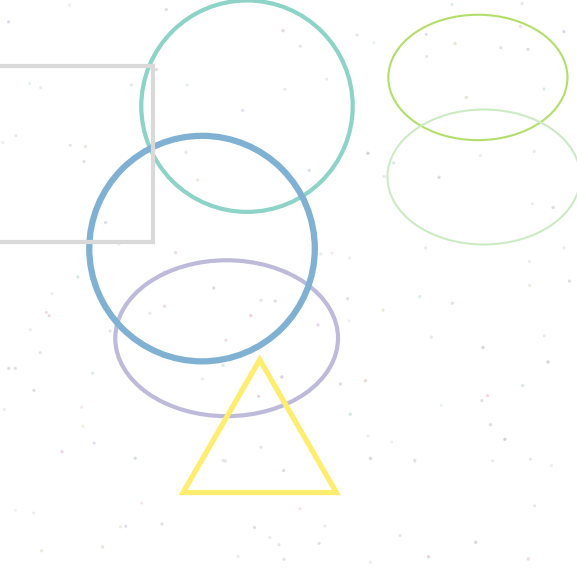[{"shape": "circle", "thickness": 2, "radius": 0.92, "center": [0.428, 0.815]}, {"shape": "oval", "thickness": 2, "radius": 0.96, "center": [0.392, 0.413]}, {"shape": "circle", "thickness": 3, "radius": 0.98, "center": [0.35, 0.569]}, {"shape": "oval", "thickness": 1, "radius": 0.78, "center": [0.828, 0.865]}, {"shape": "square", "thickness": 2, "radius": 0.76, "center": [0.112, 0.733]}, {"shape": "oval", "thickness": 1, "radius": 0.83, "center": [0.838, 0.693]}, {"shape": "triangle", "thickness": 2.5, "radius": 0.77, "center": [0.45, 0.223]}]